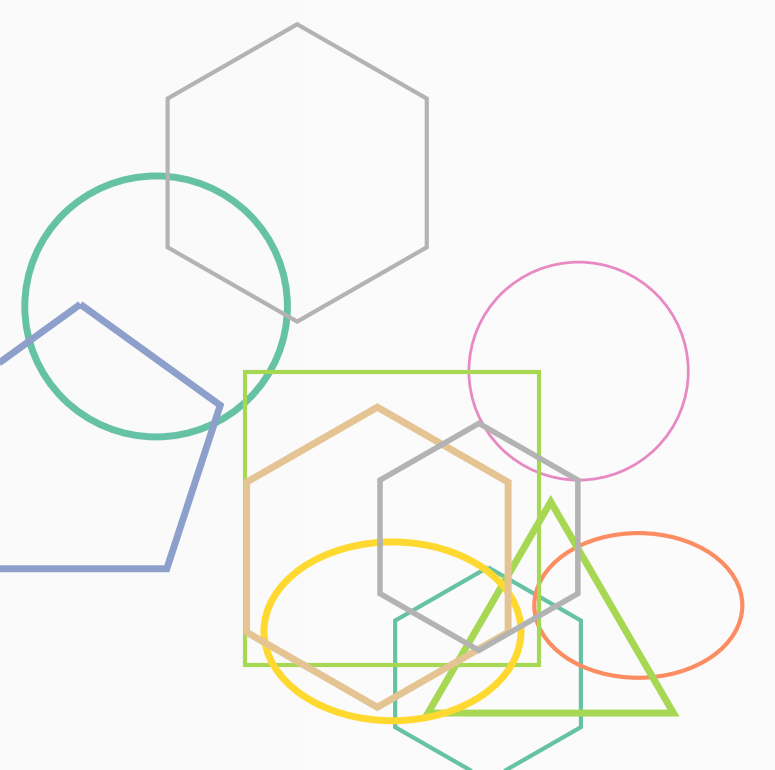[{"shape": "circle", "thickness": 2.5, "radius": 0.85, "center": [0.201, 0.602]}, {"shape": "hexagon", "thickness": 1.5, "radius": 0.69, "center": [0.63, 0.125]}, {"shape": "oval", "thickness": 1.5, "radius": 0.67, "center": [0.824, 0.214]}, {"shape": "pentagon", "thickness": 2.5, "radius": 0.95, "center": [0.104, 0.415]}, {"shape": "circle", "thickness": 1, "radius": 0.71, "center": [0.747, 0.518]}, {"shape": "square", "thickness": 1.5, "radius": 0.95, "center": [0.506, 0.327]}, {"shape": "triangle", "thickness": 2.5, "radius": 0.91, "center": [0.711, 0.165]}, {"shape": "oval", "thickness": 2.5, "radius": 0.83, "center": [0.506, 0.18]}, {"shape": "hexagon", "thickness": 2.5, "radius": 0.97, "center": [0.487, 0.276]}, {"shape": "hexagon", "thickness": 1.5, "radius": 0.97, "center": [0.383, 0.775]}, {"shape": "hexagon", "thickness": 2, "radius": 0.74, "center": [0.618, 0.303]}]